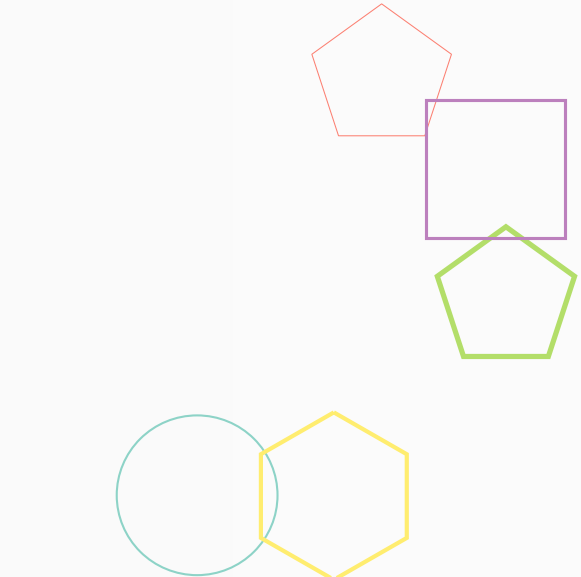[{"shape": "circle", "thickness": 1, "radius": 0.69, "center": [0.339, 0.142]}, {"shape": "pentagon", "thickness": 0.5, "radius": 0.63, "center": [0.657, 0.866]}, {"shape": "pentagon", "thickness": 2.5, "radius": 0.62, "center": [0.87, 0.482]}, {"shape": "square", "thickness": 1.5, "radius": 0.6, "center": [0.853, 0.707]}, {"shape": "hexagon", "thickness": 2, "radius": 0.72, "center": [0.574, 0.14]}]